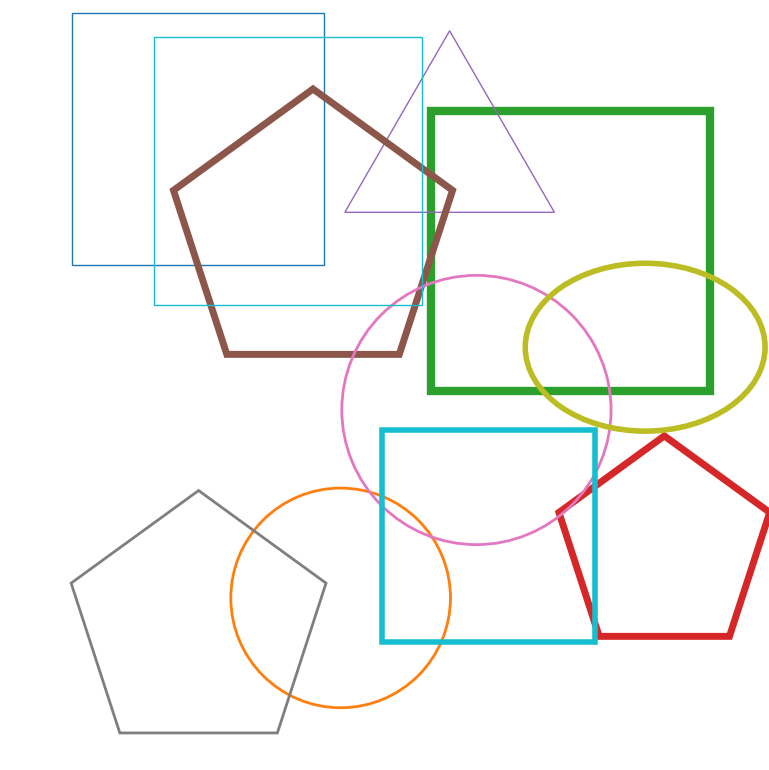[{"shape": "square", "thickness": 0.5, "radius": 0.82, "center": [0.257, 0.82]}, {"shape": "circle", "thickness": 1, "radius": 0.71, "center": [0.442, 0.223]}, {"shape": "square", "thickness": 3, "radius": 0.91, "center": [0.741, 0.674]}, {"shape": "pentagon", "thickness": 2.5, "radius": 0.72, "center": [0.863, 0.29]}, {"shape": "triangle", "thickness": 0.5, "radius": 0.79, "center": [0.584, 0.803]}, {"shape": "pentagon", "thickness": 2.5, "radius": 0.95, "center": [0.407, 0.694]}, {"shape": "circle", "thickness": 1, "radius": 0.87, "center": [0.619, 0.468]}, {"shape": "pentagon", "thickness": 1, "radius": 0.87, "center": [0.258, 0.189]}, {"shape": "oval", "thickness": 2, "radius": 0.78, "center": [0.838, 0.549]}, {"shape": "square", "thickness": 0.5, "radius": 0.87, "center": [0.374, 0.778]}, {"shape": "square", "thickness": 2, "radius": 0.69, "center": [0.635, 0.304]}]